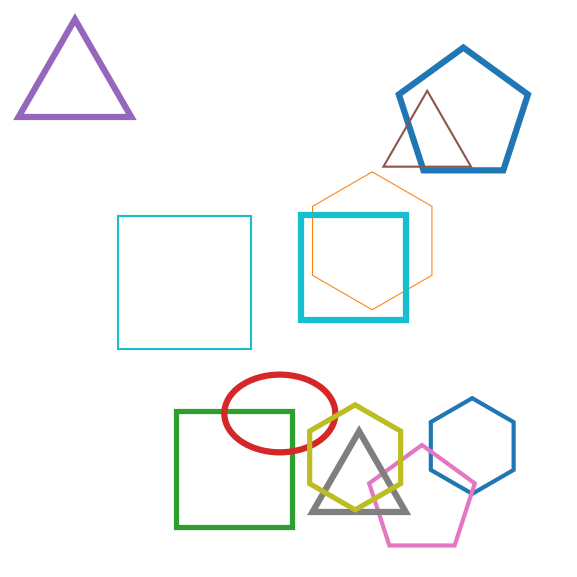[{"shape": "hexagon", "thickness": 2, "radius": 0.41, "center": [0.818, 0.227]}, {"shape": "pentagon", "thickness": 3, "radius": 0.59, "center": [0.802, 0.799]}, {"shape": "hexagon", "thickness": 0.5, "radius": 0.6, "center": [0.645, 0.582]}, {"shape": "square", "thickness": 2.5, "radius": 0.5, "center": [0.405, 0.187]}, {"shape": "oval", "thickness": 3, "radius": 0.48, "center": [0.485, 0.283]}, {"shape": "triangle", "thickness": 3, "radius": 0.56, "center": [0.13, 0.853]}, {"shape": "triangle", "thickness": 1, "radius": 0.44, "center": [0.74, 0.754]}, {"shape": "pentagon", "thickness": 2, "radius": 0.48, "center": [0.731, 0.132]}, {"shape": "triangle", "thickness": 3, "radius": 0.47, "center": [0.622, 0.159]}, {"shape": "hexagon", "thickness": 2.5, "radius": 0.45, "center": [0.615, 0.207]}, {"shape": "square", "thickness": 3, "radius": 0.45, "center": [0.612, 0.535]}, {"shape": "square", "thickness": 1, "radius": 0.58, "center": [0.32, 0.51]}]